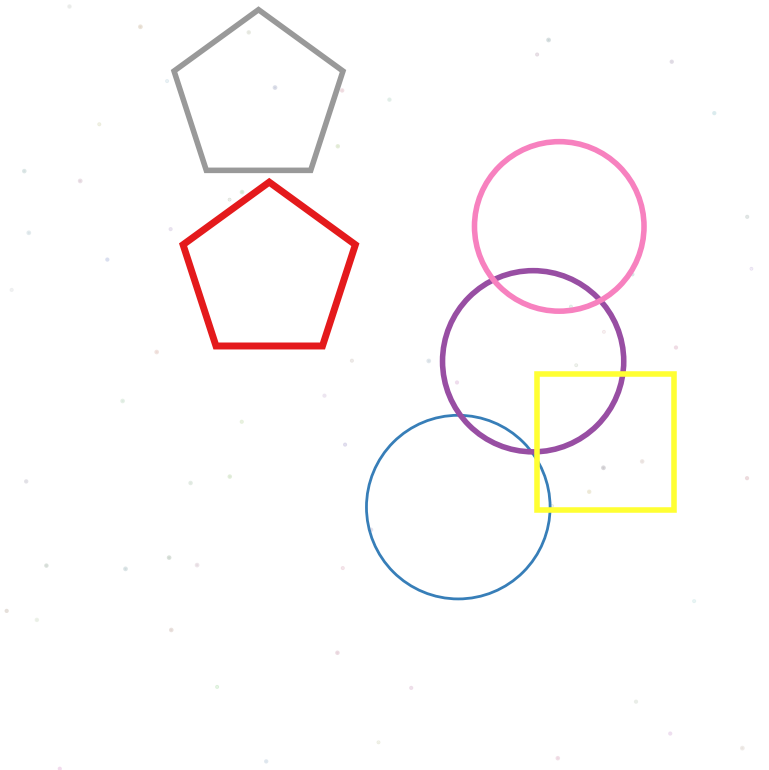[{"shape": "pentagon", "thickness": 2.5, "radius": 0.59, "center": [0.35, 0.646]}, {"shape": "circle", "thickness": 1, "radius": 0.6, "center": [0.595, 0.341]}, {"shape": "circle", "thickness": 2, "radius": 0.59, "center": [0.692, 0.531]}, {"shape": "square", "thickness": 2, "radius": 0.44, "center": [0.787, 0.426]}, {"shape": "circle", "thickness": 2, "radius": 0.55, "center": [0.726, 0.706]}, {"shape": "pentagon", "thickness": 2, "radius": 0.58, "center": [0.336, 0.872]}]